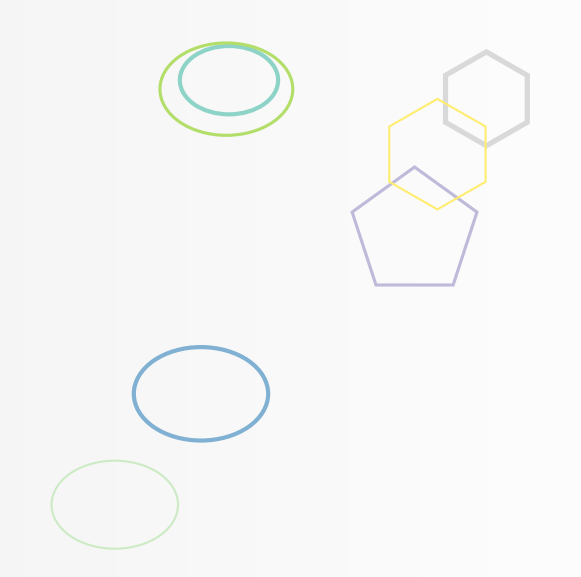[{"shape": "oval", "thickness": 2, "radius": 0.42, "center": [0.394, 0.86]}, {"shape": "pentagon", "thickness": 1.5, "radius": 0.56, "center": [0.713, 0.597]}, {"shape": "oval", "thickness": 2, "radius": 0.58, "center": [0.346, 0.317]}, {"shape": "oval", "thickness": 1.5, "radius": 0.57, "center": [0.389, 0.845]}, {"shape": "hexagon", "thickness": 2.5, "radius": 0.41, "center": [0.837, 0.828]}, {"shape": "oval", "thickness": 1, "radius": 0.54, "center": [0.197, 0.125]}, {"shape": "hexagon", "thickness": 1, "radius": 0.48, "center": [0.753, 0.732]}]